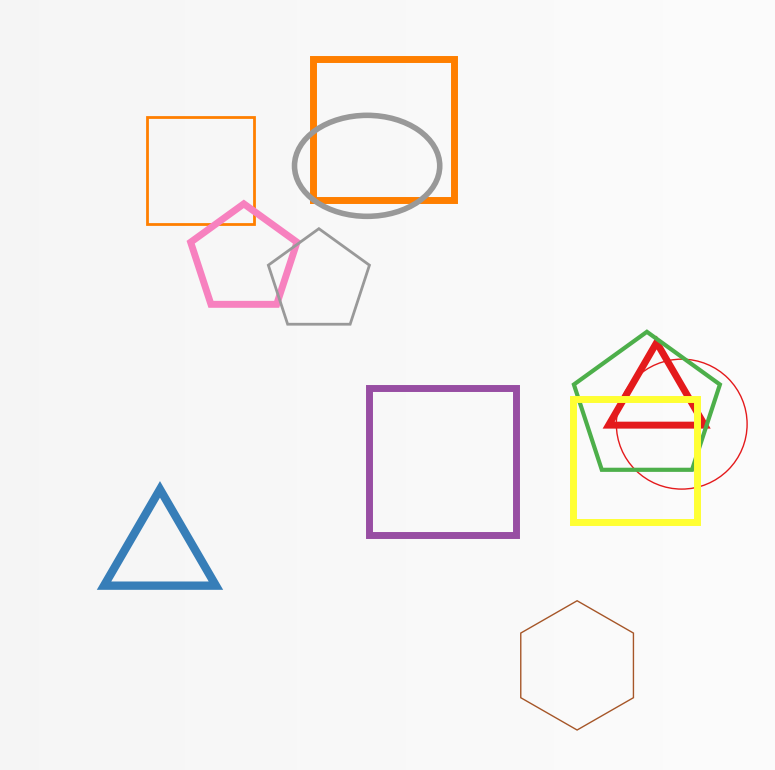[{"shape": "triangle", "thickness": 2.5, "radius": 0.36, "center": [0.847, 0.484]}, {"shape": "circle", "thickness": 0.5, "radius": 0.42, "center": [0.88, 0.449]}, {"shape": "triangle", "thickness": 3, "radius": 0.42, "center": [0.206, 0.281]}, {"shape": "pentagon", "thickness": 1.5, "radius": 0.5, "center": [0.835, 0.47]}, {"shape": "square", "thickness": 2.5, "radius": 0.48, "center": [0.571, 0.401]}, {"shape": "square", "thickness": 1, "radius": 0.35, "center": [0.259, 0.779]}, {"shape": "square", "thickness": 2.5, "radius": 0.46, "center": [0.495, 0.832]}, {"shape": "square", "thickness": 2.5, "radius": 0.4, "center": [0.819, 0.402]}, {"shape": "hexagon", "thickness": 0.5, "radius": 0.42, "center": [0.745, 0.136]}, {"shape": "pentagon", "thickness": 2.5, "radius": 0.36, "center": [0.315, 0.663]}, {"shape": "pentagon", "thickness": 1, "radius": 0.34, "center": [0.411, 0.634]}, {"shape": "oval", "thickness": 2, "radius": 0.47, "center": [0.474, 0.785]}]